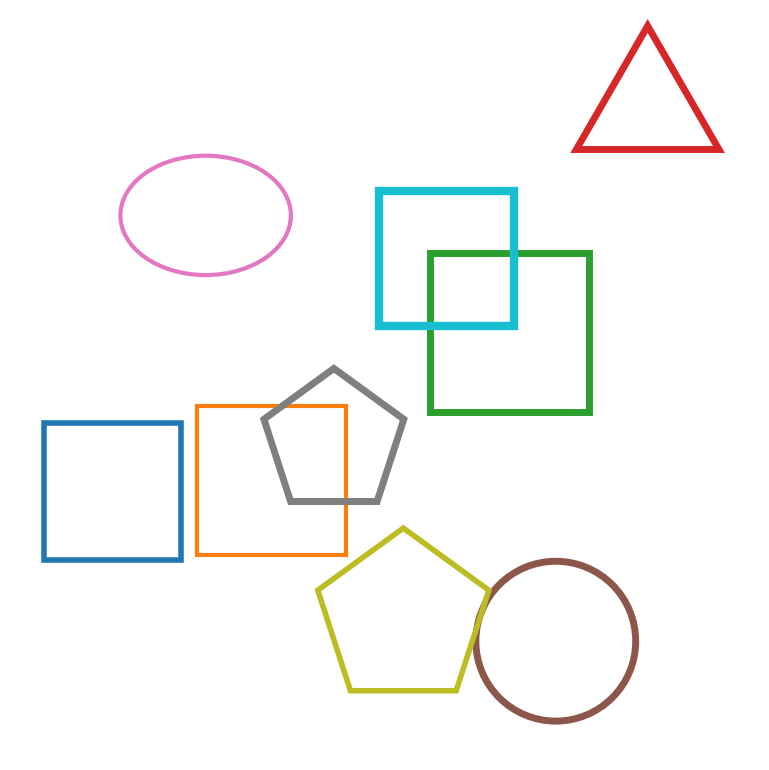[{"shape": "square", "thickness": 2, "radius": 0.45, "center": [0.146, 0.362]}, {"shape": "square", "thickness": 1.5, "radius": 0.48, "center": [0.352, 0.376]}, {"shape": "square", "thickness": 2.5, "radius": 0.52, "center": [0.662, 0.568]}, {"shape": "triangle", "thickness": 2.5, "radius": 0.53, "center": [0.841, 0.859]}, {"shape": "circle", "thickness": 2.5, "radius": 0.52, "center": [0.722, 0.167]}, {"shape": "oval", "thickness": 1.5, "radius": 0.55, "center": [0.267, 0.72]}, {"shape": "pentagon", "thickness": 2.5, "radius": 0.48, "center": [0.434, 0.426]}, {"shape": "pentagon", "thickness": 2, "radius": 0.58, "center": [0.524, 0.197]}, {"shape": "square", "thickness": 3, "radius": 0.44, "center": [0.58, 0.665]}]